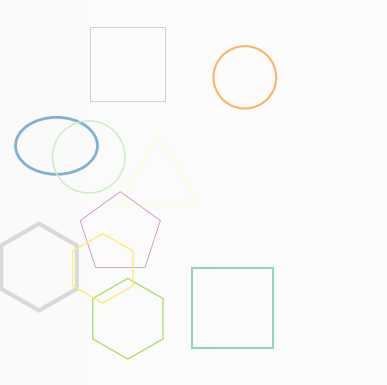[{"shape": "square", "thickness": 1.5, "radius": 0.52, "center": [0.6, 0.199]}, {"shape": "triangle", "thickness": 0.5, "radius": 0.59, "center": [0.41, 0.528]}, {"shape": "square", "thickness": 0.5, "radius": 0.48, "center": [0.329, 0.834]}, {"shape": "oval", "thickness": 2, "radius": 0.53, "center": [0.146, 0.621]}, {"shape": "circle", "thickness": 1.5, "radius": 0.4, "center": [0.632, 0.799]}, {"shape": "hexagon", "thickness": 1, "radius": 0.52, "center": [0.33, 0.172]}, {"shape": "hexagon", "thickness": 3, "radius": 0.56, "center": [0.101, 0.306]}, {"shape": "pentagon", "thickness": 0.5, "radius": 0.54, "center": [0.31, 0.393]}, {"shape": "circle", "thickness": 1, "radius": 0.47, "center": [0.229, 0.592]}, {"shape": "hexagon", "thickness": 1, "radius": 0.45, "center": [0.266, 0.303]}]